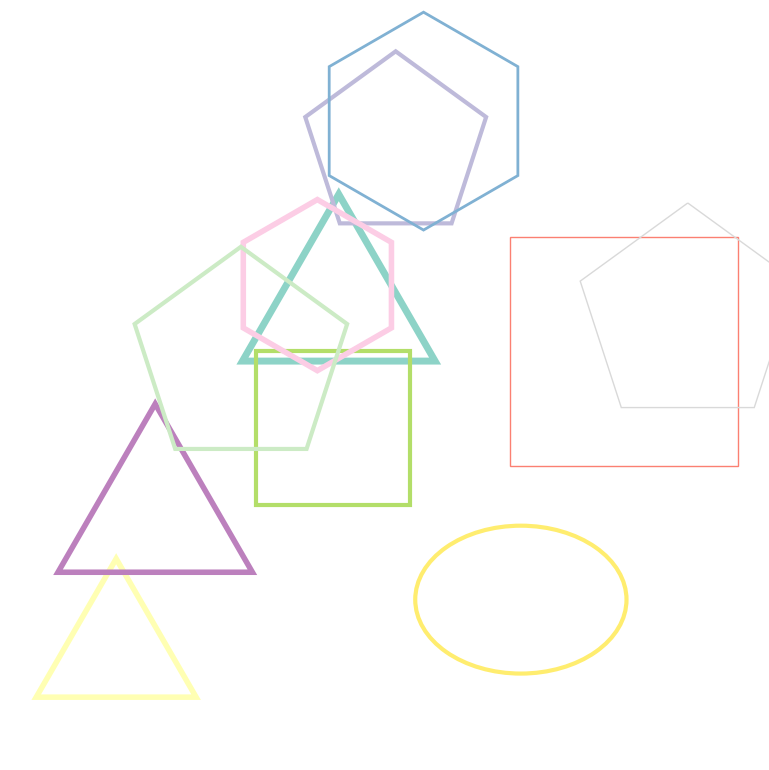[{"shape": "triangle", "thickness": 2.5, "radius": 0.72, "center": [0.44, 0.603]}, {"shape": "triangle", "thickness": 2, "radius": 0.6, "center": [0.151, 0.155]}, {"shape": "pentagon", "thickness": 1.5, "radius": 0.62, "center": [0.514, 0.81]}, {"shape": "square", "thickness": 0.5, "radius": 0.74, "center": [0.81, 0.544]}, {"shape": "hexagon", "thickness": 1, "radius": 0.71, "center": [0.55, 0.843]}, {"shape": "square", "thickness": 1.5, "radius": 0.5, "center": [0.432, 0.444]}, {"shape": "hexagon", "thickness": 2, "radius": 0.56, "center": [0.412, 0.63]}, {"shape": "pentagon", "thickness": 0.5, "radius": 0.73, "center": [0.893, 0.59]}, {"shape": "triangle", "thickness": 2, "radius": 0.73, "center": [0.202, 0.33]}, {"shape": "pentagon", "thickness": 1.5, "radius": 0.73, "center": [0.313, 0.534]}, {"shape": "oval", "thickness": 1.5, "radius": 0.69, "center": [0.676, 0.221]}]